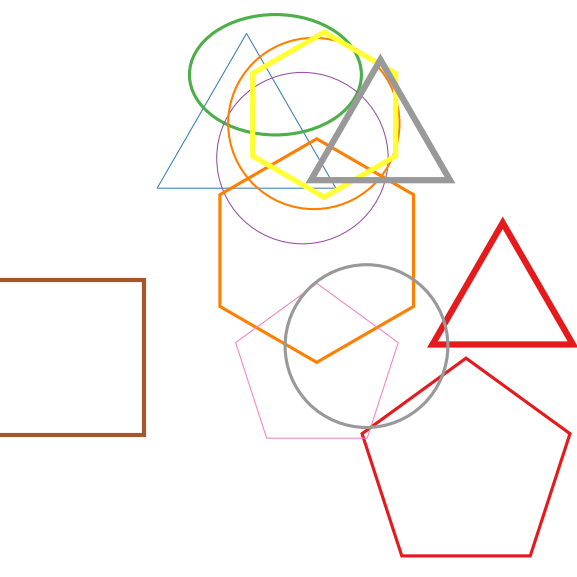[{"shape": "triangle", "thickness": 3, "radius": 0.7, "center": [0.871, 0.473]}, {"shape": "pentagon", "thickness": 1.5, "radius": 0.95, "center": [0.807, 0.19]}, {"shape": "triangle", "thickness": 0.5, "radius": 0.89, "center": [0.427, 0.763]}, {"shape": "oval", "thickness": 1.5, "radius": 0.74, "center": [0.477, 0.87]}, {"shape": "circle", "thickness": 0.5, "radius": 0.74, "center": [0.524, 0.725]}, {"shape": "hexagon", "thickness": 1.5, "radius": 0.97, "center": [0.548, 0.565]}, {"shape": "circle", "thickness": 1, "radius": 0.74, "center": [0.543, 0.785]}, {"shape": "hexagon", "thickness": 2.5, "radius": 0.71, "center": [0.561, 0.801]}, {"shape": "square", "thickness": 2, "radius": 0.67, "center": [0.115, 0.38]}, {"shape": "pentagon", "thickness": 0.5, "radius": 0.74, "center": [0.549, 0.36]}, {"shape": "triangle", "thickness": 3, "radius": 0.7, "center": [0.659, 0.757]}, {"shape": "circle", "thickness": 1.5, "radius": 0.7, "center": [0.635, 0.4]}]